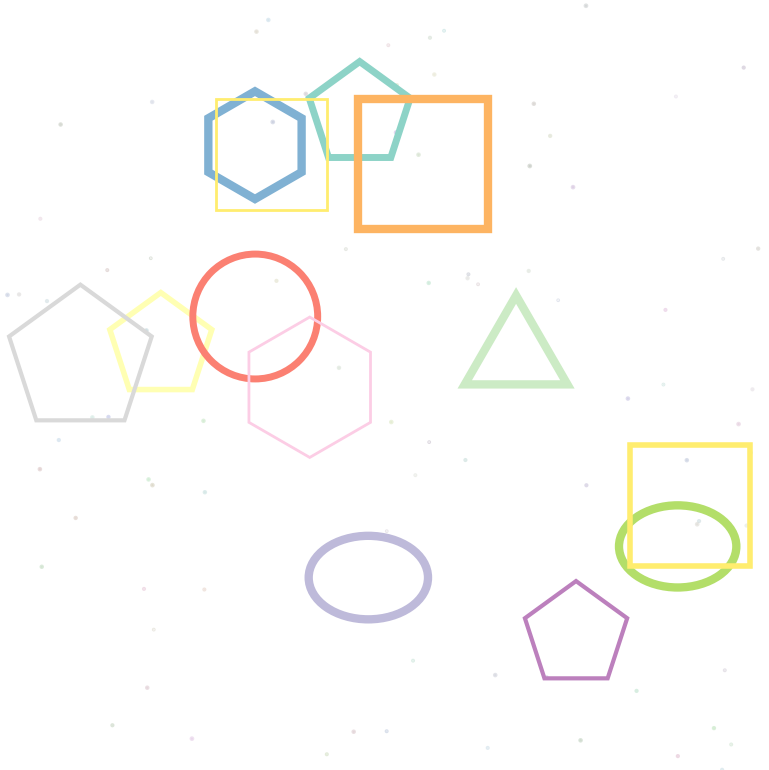[{"shape": "pentagon", "thickness": 2.5, "radius": 0.34, "center": [0.467, 0.851]}, {"shape": "pentagon", "thickness": 2, "radius": 0.35, "center": [0.209, 0.55]}, {"shape": "oval", "thickness": 3, "radius": 0.39, "center": [0.478, 0.25]}, {"shape": "circle", "thickness": 2.5, "radius": 0.41, "center": [0.331, 0.589]}, {"shape": "hexagon", "thickness": 3, "radius": 0.35, "center": [0.331, 0.811]}, {"shape": "square", "thickness": 3, "radius": 0.42, "center": [0.549, 0.787]}, {"shape": "oval", "thickness": 3, "radius": 0.38, "center": [0.88, 0.29]}, {"shape": "hexagon", "thickness": 1, "radius": 0.46, "center": [0.402, 0.497]}, {"shape": "pentagon", "thickness": 1.5, "radius": 0.49, "center": [0.104, 0.533]}, {"shape": "pentagon", "thickness": 1.5, "radius": 0.35, "center": [0.748, 0.176]}, {"shape": "triangle", "thickness": 3, "radius": 0.38, "center": [0.67, 0.539]}, {"shape": "square", "thickness": 1, "radius": 0.36, "center": [0.353, 0.799]}, {"shape": "square", "thickness": 2, "radius": 0.39, "center": [0.896, 0.343]}]